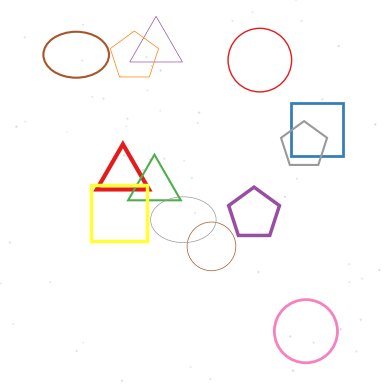[{"shape": "circle", "thickness": 1, "radius": 0.41, "center": [0.675, 0.844]}, {"shape": "triangle", "thickness": 3, "radius": 0.39, "center": [0.319, 0.547]}, {"shape": "square", "thickness": 2, "radius": 0.34, "center": [0.824, 0.663]}, {"shape": "triangle", "thickness": 1.5, "radius": 0.4, "center": [0.401, 0.519]}, {"shape": "triangle", "thickness": 0.5, "radius": 0.4, "center": [0.405, 0.879]}, {"shape": "pentagon", "thickness": 2.5, "radius": 0.35, "center": [0.66, 0.445]}, {"shape": "pentagon", "thickness": 0.5, "radius": 0.33, "center": [0.349, 0.853]}, {"shape": "square", "thickness": 2.5, "radius": 0.36, "center": [0.31, 0.447]}, {"shape": "circle", "thickness": 0.5, "radius": 0.32, "center": [0.549, 0.36]}, {"shape": "oval", "thickness": 1.5, "radius": 0.43, "center": [0.198, 0.858]}, {"shape": "circle", "thickness": 2, "radius": 0.41, "center": [0.795, 0.14]}, {"shape": "oval", "thickness": 0.5, "radius": 0.43, "center": [0.476, 0.429]}, {"shape": "pentagon", "thickness": 1.5, "radius": 0.31, "center": [0.79, 0.622]}]